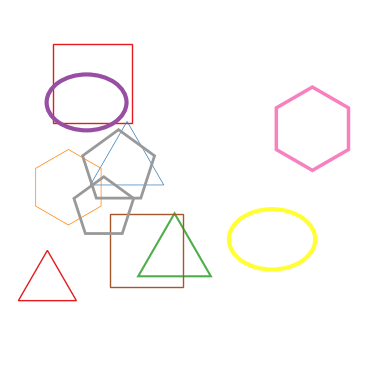[{"shape": "triangle", "thickness": 1, "radius": 0.43, "center": [0.123, 0.263]}, {"shape": "square", "thickness": 1, "radius": 0.51, "center": [0.24, 0.783]}, {"shape": "triangle", "thickness": 0.5, "radius": 0.55, "center": [0.33, 0.575]}, {"shape": "triangle", "thickness": 1.5, "radius": 0.54, "center": [0.453, 0.337]}, {"shape": "oval", "thickness": 3, "radius": 0.52, "center": [0.225, 0.734]}, {"shape": "hexagon", "thickness": 0.5, "radius": 0.49, "center": [0.178, 0.514]}, {"shape": "oval", "thickness": 3, "radius": 0.56, "center": [0.707, 0.378]}, {"shape": "square", "thickness": 1, "radius": 0.47, "center": [0.38, 0.348]}, {"shape": "hexagon", "thickness": 2.5, "radius": 0.54, "center": [0.811, 0.666]}, {"shape": "pentagon", "thickness": 2, "radius": 0.49, "center": [0.308, 0.565]}, {"shape": "pentagon", "thickness": 2, "radius": 0.41, "center": [0.27, 0.459]}]